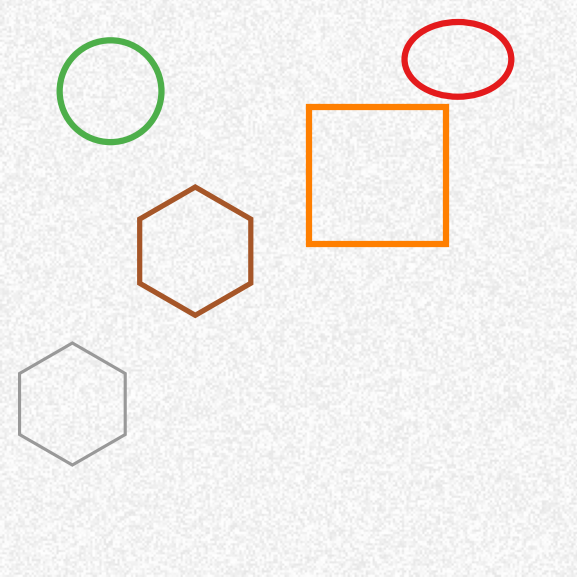[{"shape": "oval", "thickness": 3, "radius": 0.46, "center": [0.793, 0.896]}, {"shape": "circle", "thickness": 3, "radius": 0.44, "center": [0.191, 0.841]}, {"shape": "square", "thickness": 3, "radius": 0.59, "center": [0.654, 0.694]}, {"shape": "hexagon", "thickness": 2.5, "radius": 0.56, "center": [0.338, 0.564]}, {"shape": "hexagon", "thickness": 1.5, "radius": 0.53, "center": [0.125, 0.3]}]